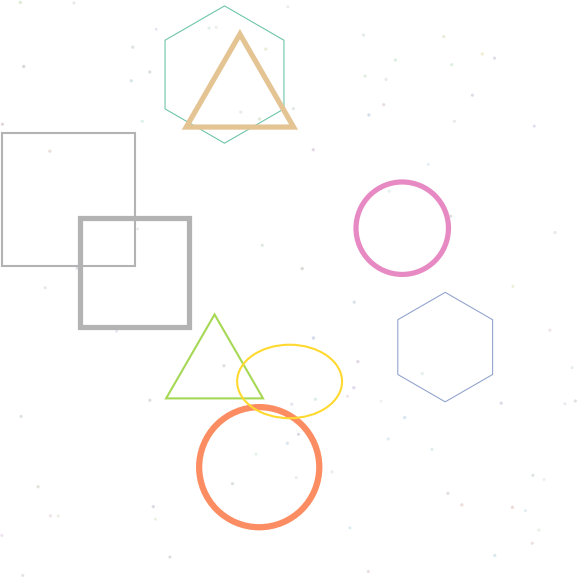[{"shape": "hexagon", "thickness": 0.5, "radius": 0.59, "center": [0.389, 0.87]}, {"shape": "circle", "thickness": 3, "radius": 0.52, "center": [0.449, 0.19]}, {"shape": "hexagon", "thickness": 0.5, "radius": 0.47, "center": [0.771, 0.398]}, {"shape": "circle", "thickness": 2.5, "radius": 0.4, "center": [0.697, 0.604]}, {"shape": "triangle", "thickness": 1, "radius": 0.48, "center": [0.372, 0.358]}, {"shape": "oval", "thickness": 1, "radius": 0.45, "center": [0.501, 0.339]}, {"shape": "triangle", "thickness": 2.5, "radius": 0.54, "center": [0.415, 0.833]}, {"shape": "square", "thickness": 2.5, "radius": 0.47, "center": [0.233, 0.528]}, {"shape": "square", "thickness": 1, "radius": 0.58, "center": [0.118, 0.653]}]